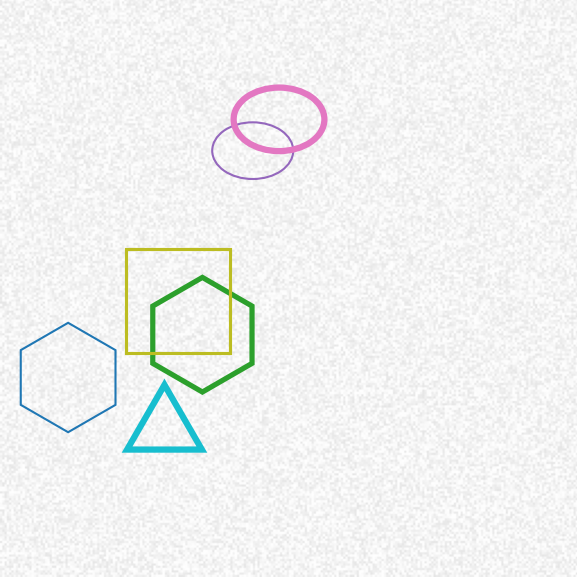[{"shape": "hexagon", "thickness": 1, "radius": 0.47, "center": [0.118, 0.345]}, {"shape": "hexagon", "thickness": 2.5, "radius": 0.5, "center": [0.35, 0.42]}, {"shape": "oval", "thickness": 1, "radius": 0.35, "center": [0.438, 0.738]}, {"shape": "oval", "thickness": 3, "radius": 0.39, "center": [0.483, 0.792]}, {"shape": "square", "thickness": 1.5, "radius": 0.45, "center": [0.309, 0.477]}, {"shape": "triangle", "thickness": 3, "radius": 0.37, "center": [0.285, 0.258]}]